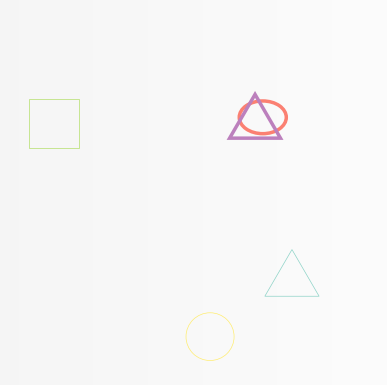[{"shape": "triangle", "thickness": 0.5, "radius": 0.4, "center": [0.753, 0.271]}, {"shape": "oval", "thickness": 2.5, "radius": 0.3, "center": [0.678, 0.695]}, {"shape": "square", "thickness": 0.5, "radius": 0.32, "center": [0.139, 0.679]}, {"shape": "triangle", "thickness": 2.5, "radius": 0.38, "center": [0.658, 0.679]}, {"shape": "circle", "thickness": 0.5, "radius": 0.31, "center": [0.542, 0.126]}]